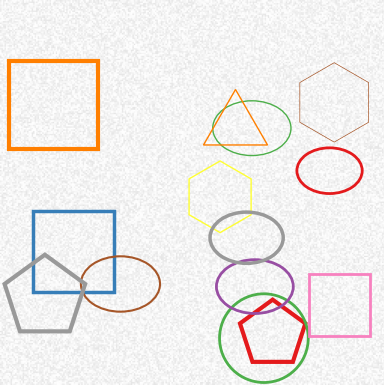[{"shape": "pentagon", "thickness": 3, "radius": 0.45, "center": [0.708, 0.132]}, {"shape": "oval", "thickness": 2, "radius": 0.42, "center": [0.856, 0.557]}, {"shape": "square", "thickness": 2.5, "radius": 0.53, "center": [0.19, 0.346]}, {"shape": "circle", "thickness": 2, "radius": 0.58, "center": [0.685, 0.122]}, {"shape": "oval", "thickness": 1, "radius": 0.51, "center": [0.654, 0.667]}, {"shape": "oval", "thickness": 2, "radius": 0.5, "center": [0.662, 0.256]}, {"shape": "square", "thickness": 3, "radius": 0.58, "center": [0.139, 0.727]}, {"shape": "triangle", "thickness": 1, "radius": 0.48, "center": [0.612, 0.671]}, {"shape": "hexagon", "thickness": 1, "radius": 0.47, "center": [0.572, 0.489]}, {"shape": "hexagon", "thickness": 0.5, "radius": 0.52, "center": [0.868, 0.734]}, {"shape": "oval", "thickness": 1.5, "radius": 0.51, "center": [0.313, 0.262]}, {"shape": "square", "thickness": 2, "radius": 0.4, "center": [0.882, 0.208]}, {"shape": "pentagon", "thickness": 3, "radius": 0.55, "center": [0.117, 0.228]}, {"shape": "oval", "thickness": 2.5, "radius": 0.48, "center": [0.641, 0.383]}]